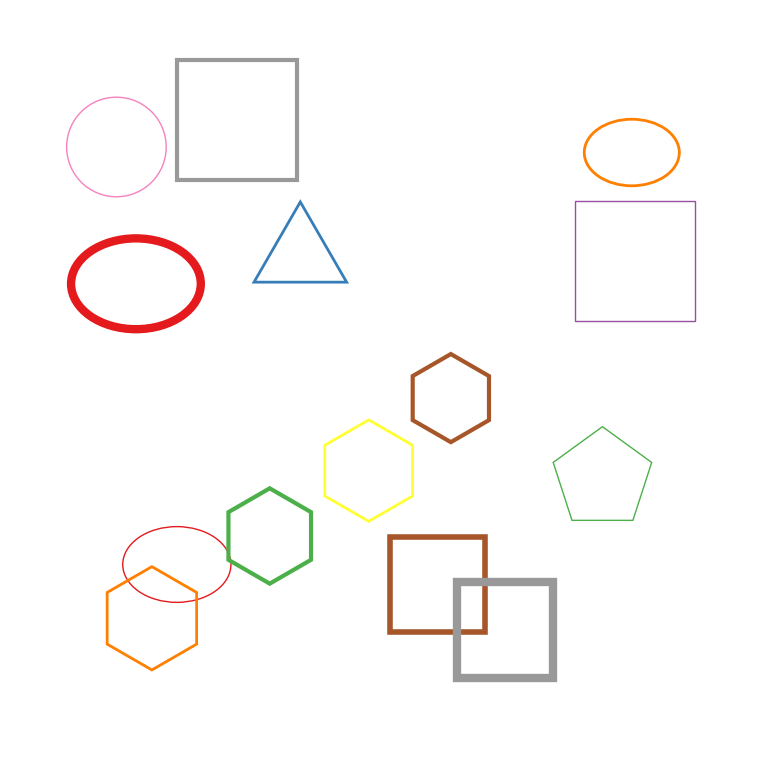[{"shape": "oval", "thickness": 3, "radius": 0.42, "center": [0.177, 0.631]}, {"shape": "oval", "thickness": 0.5, "radius": 0.35, "center": [0.23, 0.267]}, {"shape": "triangle", "thickness": 1, "radius": 0.35, "center": [0.39, 0.668]}, {"shape": "pentagon", "thickness": 0.5, "radius": 0.34, "center": [0.782, 0.379]}, {"shape": "hexagon", "thickness": 1.5, "radius": 0.31, "center": [0.35, 0.304]}, {"shape": "square", "thickness": 0.5, "radius": 0.39, "center": [0.824, 0.661]}, {"shape": "hexagon", "thickness": 1, "radius": 0.34, "center": [0.197, 0.197]}, {"shape": "oval", "thickness": 1, "radius": 0.31, "center": [0.82, 0.802]}, {"shape": "hexagon", "thickness": 1, "radius": 0.33, "center": [0.479, 0.389]}, {"shape": "square", "thickness": 2, "radius": 0.31, "center": [0.568, 0.241]}, {"shape": "hexagon", "thickness": 1.5, "radius": 0.29, "center": [0.586, 0.483]}, {"shape": "circle", "thickness": 0.5, "radius": 0.32, "center": [0.151, 0.809]}, {"shape": "square", "thickness": 1.5, "radius": 0.39, "center": [0.308, 0.844]}, {"shape": "square", "thickness": 3, "radius": 0.31, "center": [0.656, 0.182]}]